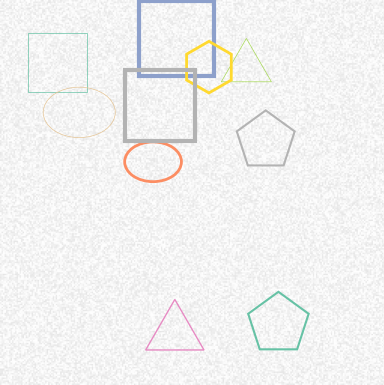[{"shape": "pentagon", "thickness": 1.5, "radius": 0.41, "center": [0.723, 0.159]}, {"shape": "square", "thickness": 0.5, "radius": 0.38, "center": [0.149, 0.839]}, {"shape": "oval", "thickness": 2, "radius": 0.37, "center": [0.398, 0.58]}, {"shape": "square", "thickness": 3, "radius": 0.49, "center": [0.458, 0.899]}, {"shape": "triangle", "thickness": 1, "radius": 0.44, "center": [0.454, 0.135]}, {"shape": "triangle", "thickness": 0.5, "radius": 0.38, "center": [0.64, 0.825]}, {"shape": "hexagon", "thickness": 2, "radius": 0.34, "center": [0.543, 0.826]}, {"shape": "oval", "thickness": 0.5, "radius": 0.47, "center": [0.206, 0.708]}, {"shape": "square", "thickness": 3, "radius": 0.46, "center": [0.416, 0.725]}, {"shape": "pentagon", "thickness": 1.5, "radius": 0.4, "center": [0.69, 0.634]}]